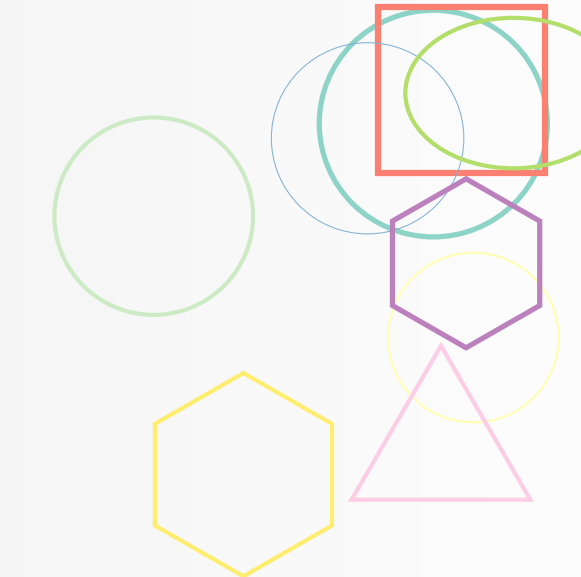[{"shape": "circle", "thickness": 2.5, "radius": 0.98, "center": [0.745, 0.785]}, {"shape": "circle", "thickness": 1, "radius": 0.73, "center": [0.814, 0.415]}, {"shape": "square", "thickness": 3, "radius": 0.72, "center": [0.794, 0.843]}, {"shape": "circle", "thickness": 0.5, "radius": 0.83, "center": [0.632, 0.76]}, {"shape": "oval", "thickness": 2, "radius": 0.93, "center": [0.883, 0.838]}, {"shape": "triangle", "thickness": 2, "radius": 0.89, "center": [0.759, 0.223]}, {"shape": "hexagon", "thickness": 2.5, "radius": 0.73, "center": [0.802, 0.543]}, {"shape": "circle", "thickness": 2, "radius": 0.85, "center": [0.264, 0.625]}, {"shape": "hexagon", "thickness": 2, "radius": 0.88, "center": [0.419, 0.177]}]